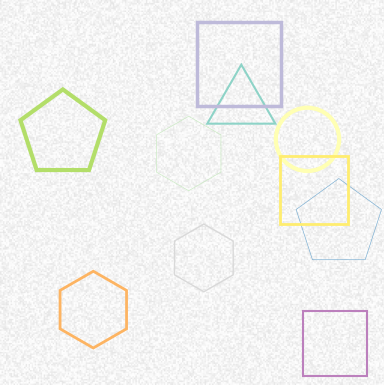[{"shape": "triangle", "thickness": 1.5, "radius": 0.51, "center": [0.627, 0.73]}, {"shape": "circle", "thickness": 3, "radius": 0.41, "center": [0.799, 0.638]}, {"shape": "square", "thickness": 2.5, "radius": 0.55, "center": [0.621, 0.834]}, {"shape": "pentagon", "thickness": 0.5, "radius": 0.58, "center": [0.88, 0.42]}, {"shape": "hexagon", "thickness": 2, "radius": 0.5, "center": [0.242, 0.196]}, {"shape": "pentagon", "thickness": 3, "radius": 0.58, "center": [0.163, 0.652]}, {"shape": "hexagon", "thickness": 1, "radius": 0.44, "center": [0.529, 0.33]}, {"shape": "square", "thickness": 1.5, "radius": 0.42, "center": [0.87, 0.107]}, {"shape": "hexagon", "thickness": 0.5, "radius": 0.48, "center": [0.49, 0.601]}, {"shape": "square", "thickness": 2, "radius": 0.44, "center": [0.815, 0.506]}]